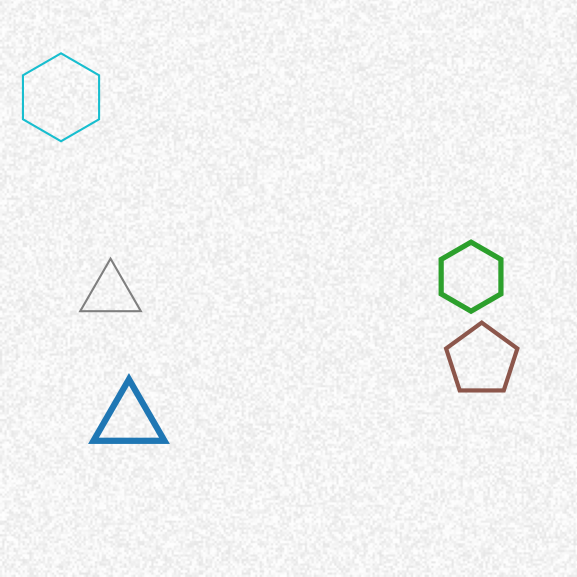[{"shape": "triangle", "thickness": 3, "radius": 0.35, "center": [0.223, 0.271]}, {"shape": "hexagon", "thickness": 2.5, "radius": 0.3, "center": [0.816, 0.52]}, {"shape": "pentagon", "thickness": 2, "radius": 0.32, "center": [0.834, 0.376]}, {"shape": "triangle", "thickness": 1, "radius": 0.3, "center": [0.191, 0.491]}, {"shape": "hexagon", "thickness": 1, "radius": 0.38, "center": [0.106, 0.831]}]